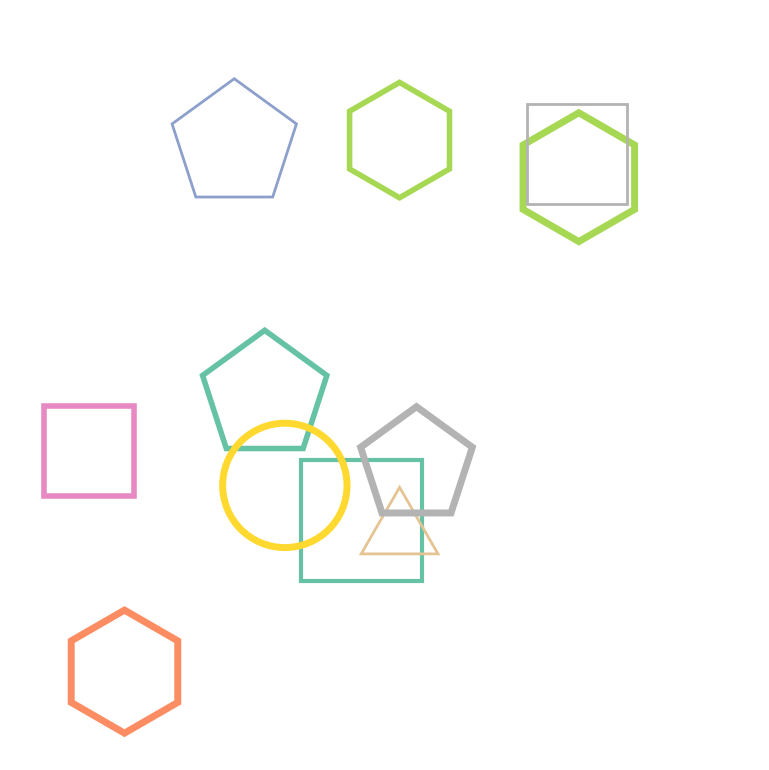[{"shape": "square", "thickness": 1.5, "radius": 0.39, "center": [0.469, 0.323]}, {"shape": "pentagon", "thickness": 2, "radius": 0.42, "center": [0.344, 0.486]}, {"shape": "hexagon", "thickness": 2.5, "radius": 0.4, "center": [0.162, 0.128]}, {"shape": "pentagon", "thickness": 1, "radius": 0.42, "center": [0.304, 0.813]}, {"shape": "square", "thickness": 2, "radius": 0.29, "center": [0.115, 0.414]}, {"shape": "hexagon", "thickness": 2, "radius": 0.37, "center": [0.519, 0.818]}, {"shape": "hexagon", "thickness": 2.5, "radius": 0.42, "center": [0.752, 0.77]}, {"shape": "circle", "thickness": 2.5, "radius": 0.4, "center": [0.37, 0.37]}, {"shape": "triangle", "thickness": 1, "radius": 0.29, "center": [0.519, 0.309]}, {"shape": "pentagon", "thickness": 2.5, "radius": 0.38, "center": [0.541, 0.396]}, {"shape": "square", "thickness": 1, "radius": 0.32, "center": [0.75, 0.8]}]